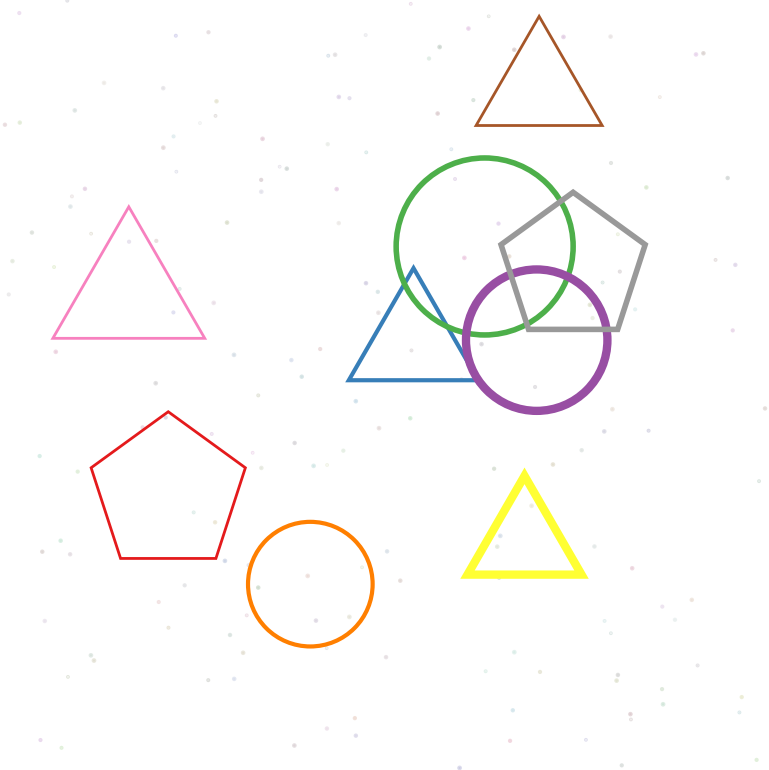[{"shape": "pentagon", "thickness": 1, "radius": 0.53, "center": [0.218, 0.36]}, {"shape": "triangle", "thickness": 1.5, "radius": 0.49, "center": [0.537, 0.555]}, {"shape": "circle", "thickness": 2, "radius": 0.57, "center": [0.629, 0.68]}, {"shape": "circle", "thickness": 3, "radius": 0.46, "center": [0.697, 0.558]}, {"shape": "circle", "thickness": 1.5, "radius": 0.4, "center": [0.403, 0.241]}, {"shape": "triangle", "thickness": 3, "radius": 0.43, "center": [0.681, 0.297]}, {"shape": "triangle", "thickness": 1, "radius": 0.47, "center": [0.7, 0.884]}, {"shape": "triangle", "thickness": 1, "radius": 0.57, "center": [0.167, 0.618]}, {"shape": "pentagon", "thickness": 2, "radius": 0.49, "center": [0.744, 0.652]}]